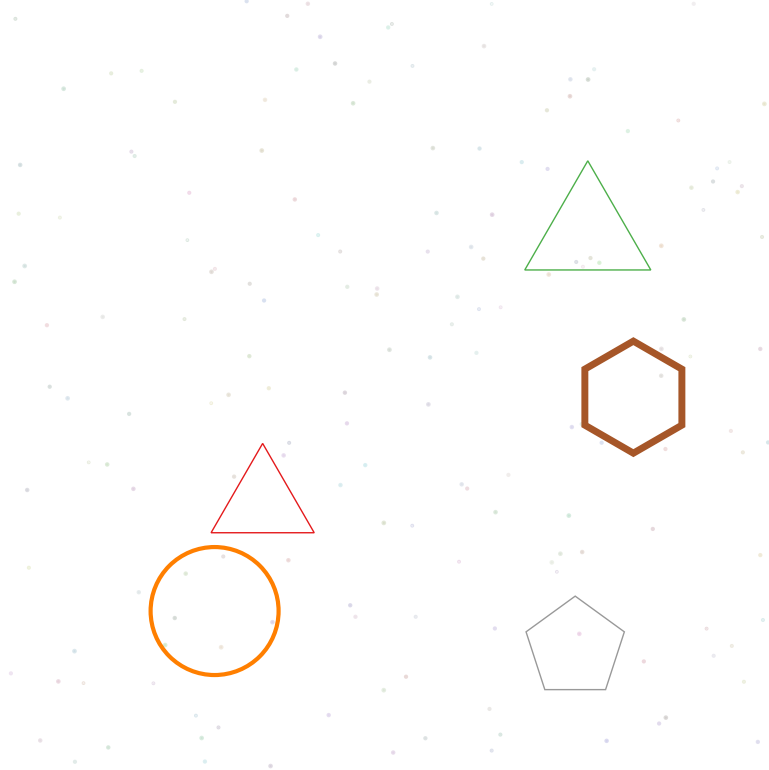[{"shape": "triangle", "thickness": 0.5, "radius": 0.39, "center": [0.341, 0.347]}, {"shape": "triangle", "thickness": 0.5, "radius": 0.47, "center": [0.763, 0.697]}, {"shape": "circle", "thickness": 1.5, "radius": 0.42, "center": [0.279, 0.206]}, {"shape": "hexagon", "thickness": 2.5, "radius": 0.36, "center": [0.823, 0.484]}, {"shape": "pentagon", "thickness": 0.5, "radius": 0.34, "center": [0.747, 0.159]}]